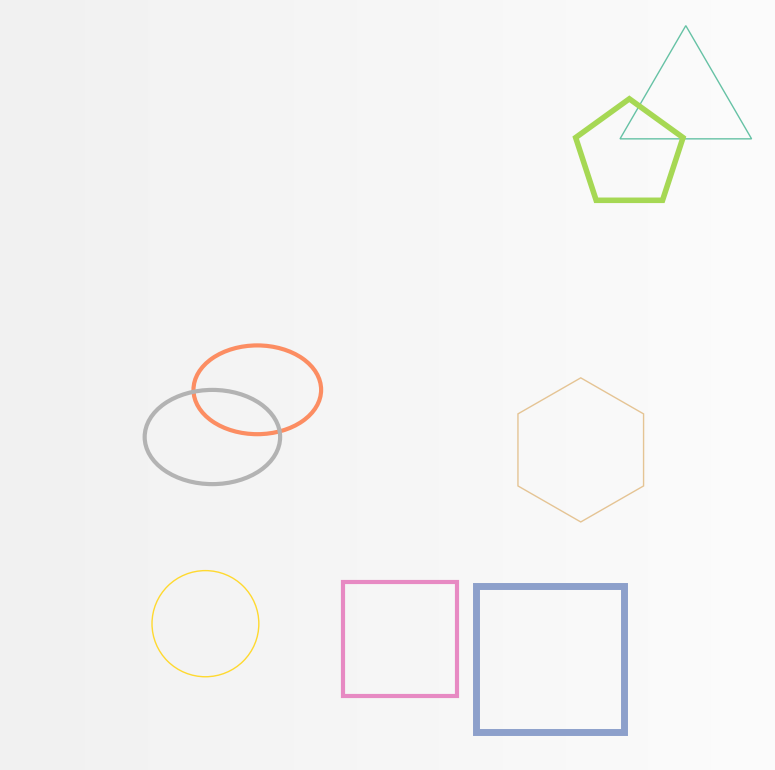[{"shape": "triangle", "thickness": 0.5, "radius": 0.49, "center": [0.885, 0.869]}, {"shape": "oval", "thickness": 1.5, "radius": 0.41, "center": [0.332, 0.494]}, {"shape": "square", "thickness": 2.5, "radius": 0.48, "center": [0.709, 0.144]}, {"shape": "square", "thickness": 1.5, "radius": 0.37, "center": [0.516, 0.17]}, {"shape": "pentagon", "thickness": 2, "radius": 0.36, "center": [0.812, 0.799]}, {"shape": "circle", "thickness": 0.5, "radius": 0.34, "center": [0.265, 0.19]}, {"shape": "hexagon", "thickness": 0.5, "radius": 0.47, "center": [0.749, 0.416]}, {"shape": "oval", "thickness": 1.5, "radius": 0.44, "center": [0.274, 0.432]}]